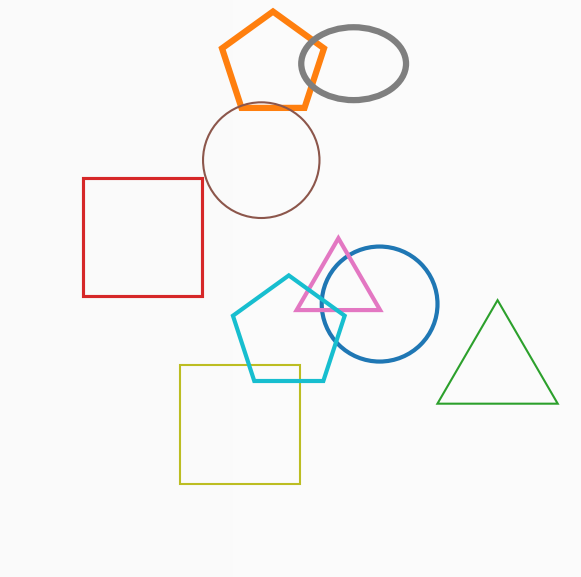[{"shape": "circle", "thickness": 2, "radius": 0.5, "center": [0.653, 0.473]}, {"shape": "pentagon", "thickness": 3, "radius": 0.46, "center": [0.47, 0.887]}, {"shape": "triangle", "thickness": 1, "radius": 0.6, "center": [0.856, 0.36]}, {"shape": "square", "thickness": 1.5, "radius": 0.51, "center": [0.245, 0.589]}, {"shape": "circle", "thickness": 1, "radius": 0.5, "center": [0.449, 0.722]}, {"shape": "triangle", "thickness": 2, "radius": 0.41, "center": [0.582, 0.504]}, {"shape": "oval", "thickness": 3, "radius": 0.45, "center": [0.608, 0.889]}, {"shape": "square", "thickness": 1, "radius": 0.51, "center": [0.413, 0.264]}, {"shape": "pentagon", "thickness": 2, "radius": 0.51, "center": [0.497, 0.421]}]